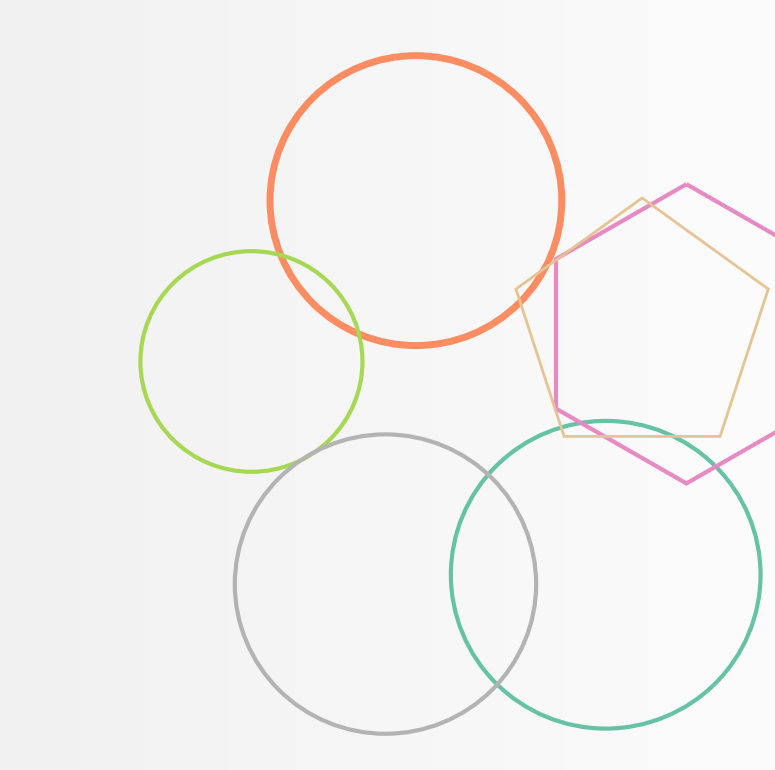[{"shape": "circle", "thickness": 1.5, "radius": 1.0, "center": [0.782, 0.254]}, {"shape": "circle", "thickness": 2.5, "radius": 0.94, "center": [0.537, 0.739]}, {"shape": "hexagon", "thickness": 1.5, "radius": 0.97, "center": [0.886, 0.566]}, {"shape": "circle", "thickness": 1.5, "radius": 0.72, "center": [0.324, 0.531]}, {"shape": "pentagon", "thickness": 1, "radius": 0.86, "center": [0.829, 0.572]}, {"shape": "circle", "thickness": 1.5, "radius": 0.97, "center": [0.497, 0.241]}]